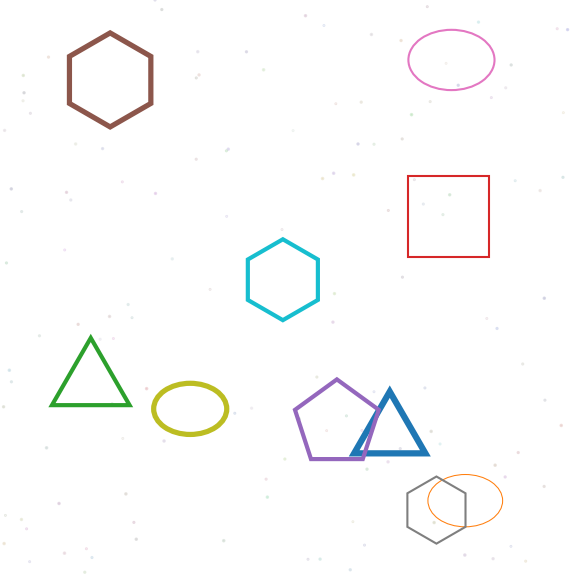[{"shape": "triangle", "thickness": 3, "radius": 0.36, "center": [0.675, 0.25]}, {"shape": "oval", "thickness": 0.5, "radius": 0.32, "center": [0.806, 0.132]}, {"shape": "triangle", "thickness": 2, "radius": 0.39, "center": [0.157, 0.336]}, {"shape": "square", "thickness": 1, "radius": 0.35, "center": [0.777, 0.624]}, {"shape": "pentagon", "thickness": 2, "radius": 0.38, "center": [0.583, 0.266]}, {"shape": "hexagon", "thickness": 2.5, "radius": 0.41, "center": [0.191, 0.861]}, {"shape": "oval", "thickness": 1, "radius": 0.37, "center": [0.782, 0.895]}, {"shape": "hexagon", "thickness": 1, "radius": 0.29, "center": [0.756, 0.116]}, {"shape": "oval", "thickness": 2.5, "radius": 0.32, "center": [0.329, 0.291]}, {"shape": "hexagon", "thickness": 2, "radius": 0.35, "center": [0.49, 0.515]}]